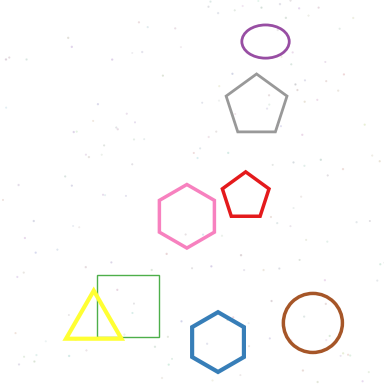[{"shape": "pentagon", "thickness": 2.5, "radius": 0.32, "center": [0.638, 0.49]}, {"shape": "hexagon", "thickness": 3, "radius": 0.39, "center": [0.566, 0.112]}, {"shape": "square", "thickness": 1, "radius": 0.41, "center": [0.332, 0.206]}, {"shape": "oval", "thickness": 2, "radius": 0.31, "center": [0.69, 0.892]}, {"shape": "triangle", "thickness": 3, "radius": 0.42, "center": [0.243, 0.162]}, {"shape": "circle", "thickness": 2.5, "radius": 0.38, "center": [0.813, 0.161]}, {"shape": "hexagon", "thickness": 2.5, "radius": 0.41, "center": [0.485, 0.438]}, {"shape": "pentagon", "thickness": 2, "radius": 0.42, "center": [0.666, 0.725]}]